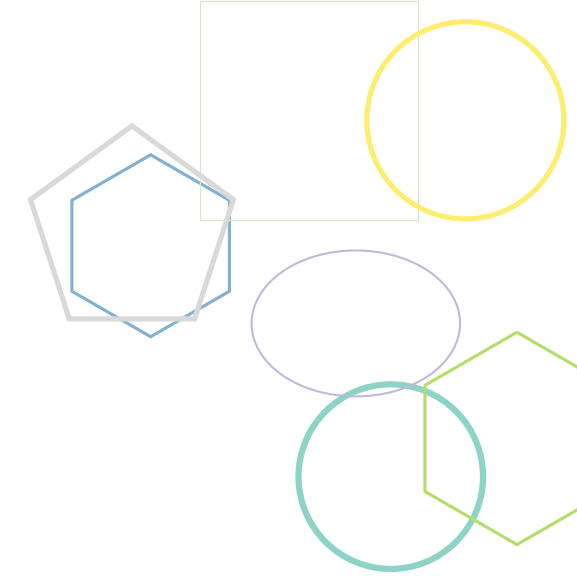[{"shape": "circle", "thickness": 3, "radius": 0.8, "center": [0.677, 0.174]}, {"shape": "oval", "thickness": 1, "radius": 0.9, "center": [0.616, 0.439]}, {"shape": "hexagon", "thickness": 1.5, "radius": 0.79, "center": [0.261, 0.574]}, {"shape": "hexagon", "thickness": 1.5, "radius": 0.92, "center": [0.895, 0.24]}, {"shape": "pentagon", "thickness": 2.5, "radius": 0.92, "center": [0.228, 0.596]}, {"shape": "square", "thickness": 0.5, "radius": 0.95, "center": [0.536, 0.808]}, {"shape": "circle", "thickness": 2.5, "radius": 0.85, "center": [0.806, 0.791]}]